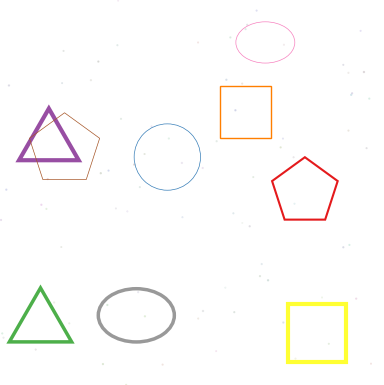[{"shape": "pentagon", "thickness": 1.5, "radius": 0.45, "center": [0.792, 0.502]}, {"shape": "circle", "thickness": 0.5, "radius": 0.43, "center": [0.435, 0.592]}, {"shape": "triangle", "thickness": 2.5, "radius": 0.47, "center": [0.105, 0.159]}, {"shape": "triangle", "thickness": 3, "radius": 0.45, "center": [0.127, 0.629]}, {"shape": "square", "thickness": 1, "radius": 0.33, "center": [0.637, 0.709]}, {"shape": "square", "thickness": 3, "radius": 0.37, "center": [0.823, 0.135]}, {"shape": "pentagon", "thickness": 0.5, "radius": 0.48, "center": [0.168, 0.611]}, {"shape": "oval", "thickness": 0.5, "radius": 0.38, "center": [0.689, 0.89]}, {"shape": "oval", "thickness": 2.5, "radius": 0.49, "center": [0.354, 0.181]}]